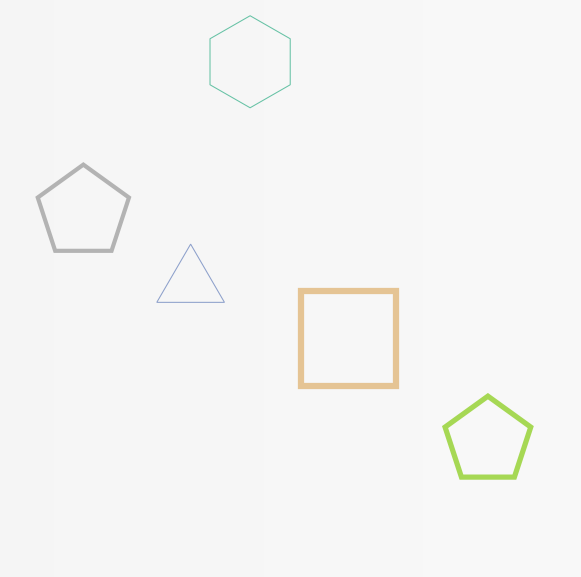[{"shape": "hexagon", "thickness": 0.5, "radius": 0.4, "center": [0.43, 0.892]}, {"shape": "triangle", "thickness": 0.5, "radius": 0.34, "center": [0.328, 0.509]}, {"shape": "pentagon", "thickness": 2.5, "radius": 0.39, "center": [0.839, 0.236]}, {"shape": "square", "thickness": 3, "radius": 0.41, "center": [0.599, 0.413]}, {"shape": "pentagon", "thickness": 2, "radius": 0.41, "center": [0.143, 0.632]}]